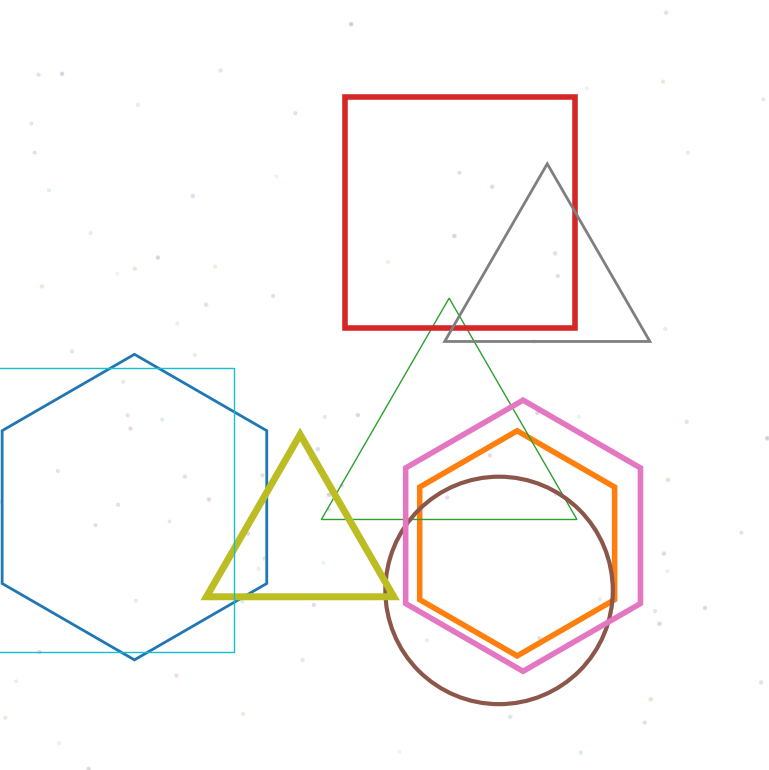[{"shape": "hexagon", "thickness": 1, "radius": 0.99, "center": [0.175, 0.341]}, {"shape": "hexagon", "thickness": 2, "radius": 0.73, "center": [0.672, 0.294]}, {"shape": "triangle", "thickness": 0.5, "radius": 0.96, "center": [0.583, 0.421]}, {"shape": "square", "thickness": 2, "radius": 0.75, "center": [0.598, 0.724]}, {"shape": "circle", "thickness": 1.5, "radius": 0.74, "center": [0.648, 0.233]}, {"shape": "hexagon", "thickness": 2, "radius": 0.88, "center": [0.679, 0.304]}, {"shape": "triangle", "thickness": 1, "radius": 0.77, "center": [0.711, 0.633]}, {"shape": "triangle", "thickness": 2.5, "radius": 0.7, "center": [0.39, 0.295]}, {"shape": "square", "thickness": 0.5, "radius": 0.92, "center": [0.12, 0.337]}]